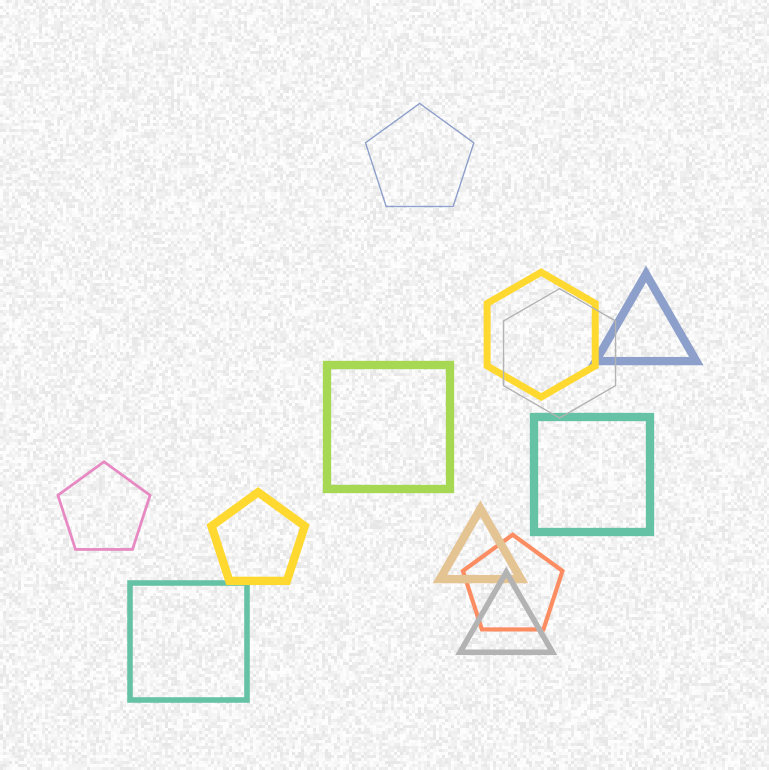[{"shape": "square", "thickness": 2, "radius": 0.38, "center": [0.244, 0.167]}, {"shape": "square", "thickness": 3, "radius": 0.37, "center": [0.769, 0.384]}, {"shape": "pentagon", "thickness": 1.5, "radius": 0.34, "center": [0.666, 0.238]}, {"shape": "pentagon", "thickness": 0.5, "radius": 0.37, "center": [0.545, 0.792]}, {"shape": "triangle", "thickness": 3, "radius": 0.38, "center": [0.839, 0.569]}, {"shape": "pentagon", "thickness": 1, "radius": 0.31, "center": [0.135, 0.337]}, {"shape": "square", "thickness": 3, "radius": 0.4, "center": [0.505, 0.446]}, {"shape": "hexagon", "thickness": 2.5, "radius": 0.41, "center": [0.703, 0.565]}, {"shape": "pentagon", "thickness": 3, "radius": 0.32, "center": [0.335, 0.297]}, {"shape": "triangle", "thickness": 3, "radius": 0.3, "center": [0.624, 0.278]}, {"shape": "hexagon", "thickness": 0.5, "radius": 0.42, "center": [0.727, 0.541]}, {"shape": "triangle", "thickness": 2, "radius": 0.35, "center": [0.658, 0.188]}]